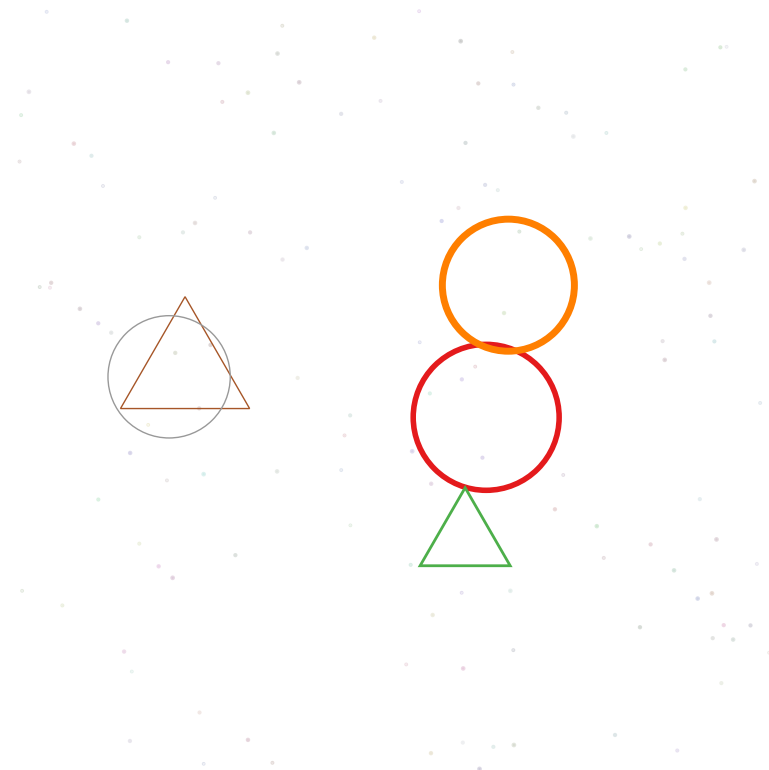[{"shape": "circle", "thickness": 2, "radius": 0.47, "center": [0.631, 0.458]}, {"shape": "triangle", "thickness": 1, "radius": 0.34, "center": [0.604, 0.299]}, {"shape": "circle", "thickness": 2.5, "radius": 0.43, "center": [0.66, 0.63]}, {"shape": "triangle", "thickness": 0.5, "radius": 0.48, "center": [0.24, 0.518]}, {"shape": "circle", "thickness": 0.5, "radius": 0.4, "center": [0.22, 0.511]}]